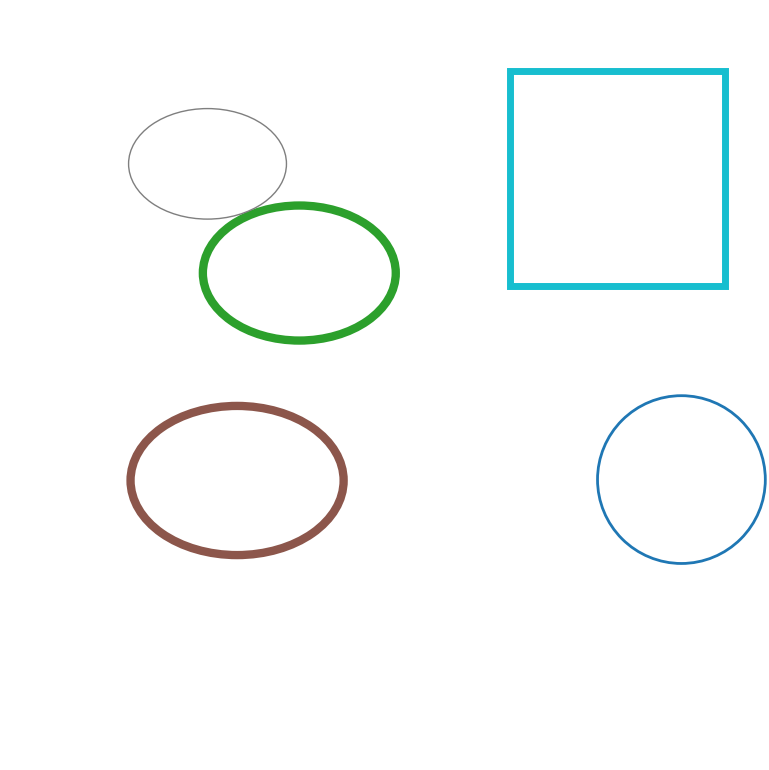[{"shape": "circle", "thickness": 1, "radius": 0.54, "center": [0.885, 0.377]}, {"shape": "oval", "thickness": 3, "radius": 0.63, "center": [0.389, 0.645]}, {"shape": "oval", "thickness": 3, "radius": 0.69, "center": [0.308, 0.376]}, {"shape": "oval", "thickness": 0.5, "radius": 0.51, "center": [0.27, 0.787]}, {"shape": "square", "thickness": 2.5, "radius": 0.7, "center": [0.802, 0.768]}]